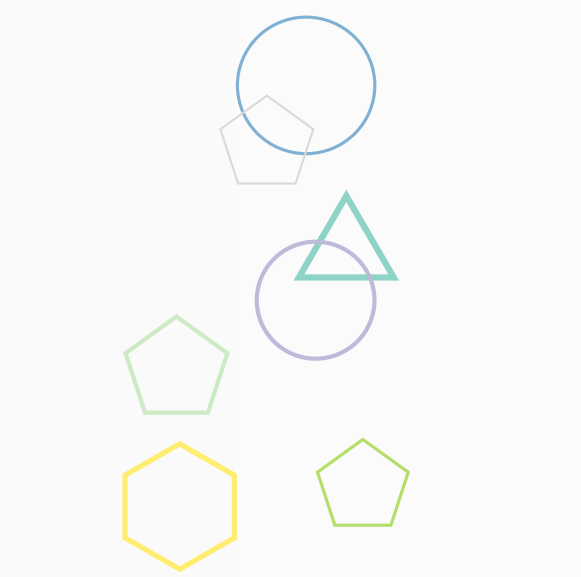[{"shape": "triangle", "thickness": 3, "radius": 0.47, "center": [0.596, 0.566]}, {"shape": "circle", "thickness": 2, "radius": 0.51, "center": [0.543, 0.479]}, {"shape": "circle", "thickness": 1.5, "radius": 0.59, "center": [0.527, 0.851]}, {"shape": "pentagon", "thickness": 1.5, "radius": 0.41, "center": [0.624, 0.156]}, {"shape": "pentagon", "thickness": 1, "radius": 0.42, "center": [0.459, 0.749]}, {"shape": "pentagon", "thickness": 2, "radius": 0.46, "center": [0.304, 0.359]}, {"shape": "hexagon", "thickness": 2.5, "radius": 0.54, "center": [0.309, 0.122]}]